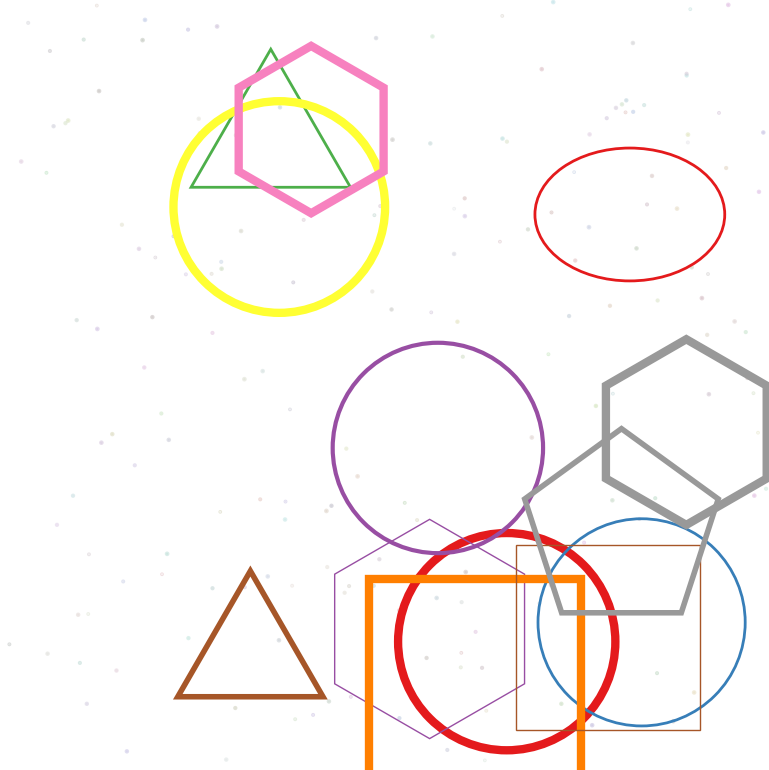[{"shape": "circle", "thickness": 3, "radius": 0.71, "center": [0.658, 0.167]}, {"shape": "oval", "thickness": 1, "radius": 0.62, "center": [0.818, 0.721]}, {"shape": "circle", "thickness": 1, "radius": 0.67, "center": [0.833, 0.192]}, {"shape": "triangle", "thickness": 1, "radius": 0.6, "center": [0.352, 0.817]}, {"shape": "circle", "thickness": 1.5, "radius": 0.68, "center": [0.569, 0.418]}, {"shape": "hexagon", "thickness": 0.5, "radius": 0.71, "center": [0.558, 0.183]}, {"shape": "square", "thickness": 3, "radius": 0.69, "center": [0.617, 0.11]}, {"shape": "circle", "thickness": 3, "radius": 0.69, "center": [0.363, 0.731]}, {"shape": "triangle", "thickness": 2, "radius": 0.54, "center": [0.325, 0.15]}, {"shape": "square", "thickness": 0.5, "radius": 0.6, "center": [0.79, 0.172]}, {"shape": "hexagon", "thickness": 3, "radius": 0.54, "center": [0.404, 0.832]}, {"shape": "hexagon", "thickness": 3, "radius": 0.6, "center": [0.891, 0.439]}, {"shape": "pentagon", "thickness": 2, "radius": 0.66, "center": [0.807, 0.311]}]